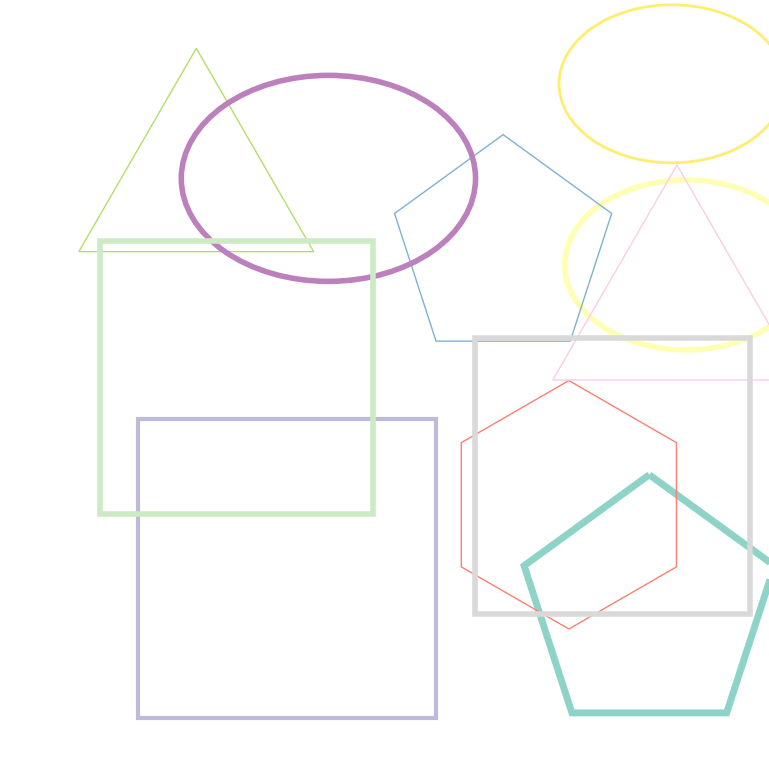[{"shape": "pentagon", "thickness": 2.5, "radius": 0.85, "center": [0.843, 0.212]}, {"shape": "oval", "thickness": 2, "radius": 0.79, "center": [0.891, 0.656]}, {"shape": "square", "thickness": 1.5, "radius": 0.97, "center": [0.372, 0.262]}, {"shape": "hexagon", "thickness": 0.5, "radius": 0.81, "center": [0.739, 0.344]}, {"shape": "pentagon", "thickness": 0.5, "radius": 0.74, "center": [0.653, 0.677]}, {"shape": "triangle", "thickness": 0.5, "radius": 0.88, "center": [0.255, 0.761]}, {"shape": "triangle", "thickness": 0.5, "radius": 0.93, "center": [0.879, 0.6]}, {"shape": "square", "thickness": 2, "radius": 0.9, "center": [0.795, 0.381]}, {"shape": "oval", "thickness": 2, "radius": 0.96, "center": [0.427, 0.768]}, {"shape": "square", "thickness": 2, "radius": 0.89, "center": [0.307, 0.51]}, {"shape": "oval", "thickness": 1, "radius": 0.73, "center": [0.873, 0.891]}]